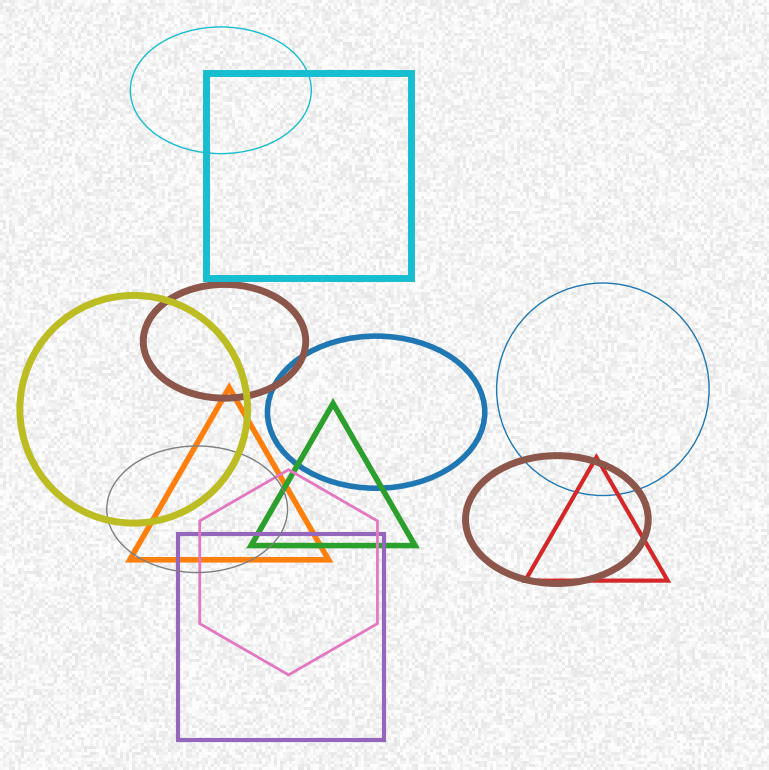[{"shape": "circle", "thickness": 0.5, "radius": 0.69, "center": [0.783, 0.494]}, {"shape": "oval", "thickness": 2, "radius": 0.71, "center": [0.488, 0.465]}, {"shape": "triangle", "thickness": 2, "radius": 0.75, "center": [0.298, 0.348]}, {"shape": "triangle", "thickness": 2, "radius": 0.61, "center": [0.433, 0.353]}, {"shape": "triangle", "thickness": 1.5, "radius": 0.53, "center": [0.775, 0.299]}, {"shape": "square", "thickness": 1.5, "radius": 0.67, "center": [0.365, 0.173]}, {"shape": "oval", "thickness": 2.5, "radius": 0.59, "center": [0.723, 0.325]}, {"shape": "oval", "thickness": 2.5, "radius": 0.53, "center": [0.292, 0.557]}, {"shape": "hexagon", "thickness": 1, "radius": 0.67, "center": [0.375, 0.257]}, {"shape": "oval", "thickness": 0.5, "radius": 0.59, "center": [0.256, 0.339]}, {"shape": "circle", "thickness": 2.5, "radius": 0.74, "center": [0.174, 0.469]}, {"shape": "square", "thickness": 2.5, "radius": 0.67, "center": [0.4, 0.772]}, {"shape": "oval", "thickness": 0.5, "radius": 0.59, "center": [0.287, 0.883]}]